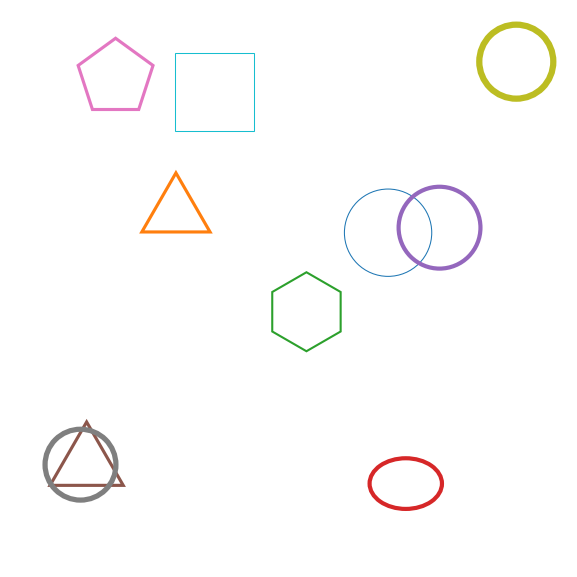[{"shape": "circle", "thickness": 0.5, "radius": 0.38, "center": [0.672, 0.596]}, {"shape": "triangle", "thickness": 1.5, "radius": 0.34, "center": [0.305, 0.632]}, {"shape": "hexagon", "thickness": 1, "radius": 0.34, "center": [0.531, 0.459]}, {"shape": "oval", "thickness": 2, "radius": 0.31, "center": [0.703, 0.162]}, {"shape": "circle", "thickness": 2, "radius": 0.35, "center": [0.761, 0.605]}, {"shape": "triangle", "thickness": 1.5, "radius": 0.37, "center": [0.15, 0.195]}, {"shape": "pentagon", "thickness": 1.5, "radius": 0.34, "center": [0.2, 0.865]}, {"shape": "circle", "thickness": 2.5, "radius": 0.31, "center": [0.139, 0.195]}, {"shape": "circle", "thickness": 3, "radius": 0.32, "center": [0.894, 0.892]}, {"shape": "square", "thickness": 0.5, "radius": 0.34, "center": [0.371, 0.84]}]